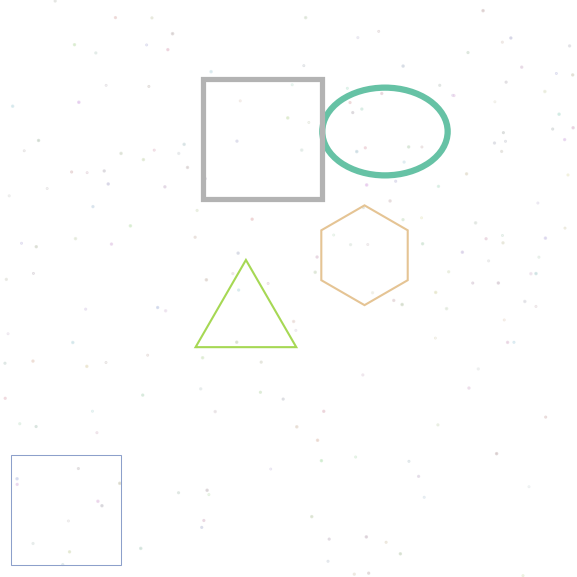[{"shape": "oval", "thickness": 3, "radius": 0.54, "center": [0.667, 0.771]}, {"shape": "square", "thickness": 0.5, "radius": 0.48, "center": [0.114, 0.116]}, {"shape": "triangle", "thickness": 1, "radius": 0.5, "center": [0.426, 0.448]}, {"shape": "hexagon", "thickness": 1, "radius": 0.43, "center": [0.631, 0.557]}, {"shape": "square", "thickness": 2.5, "radius": 0.52, "center": [0.455, 0.758]}]